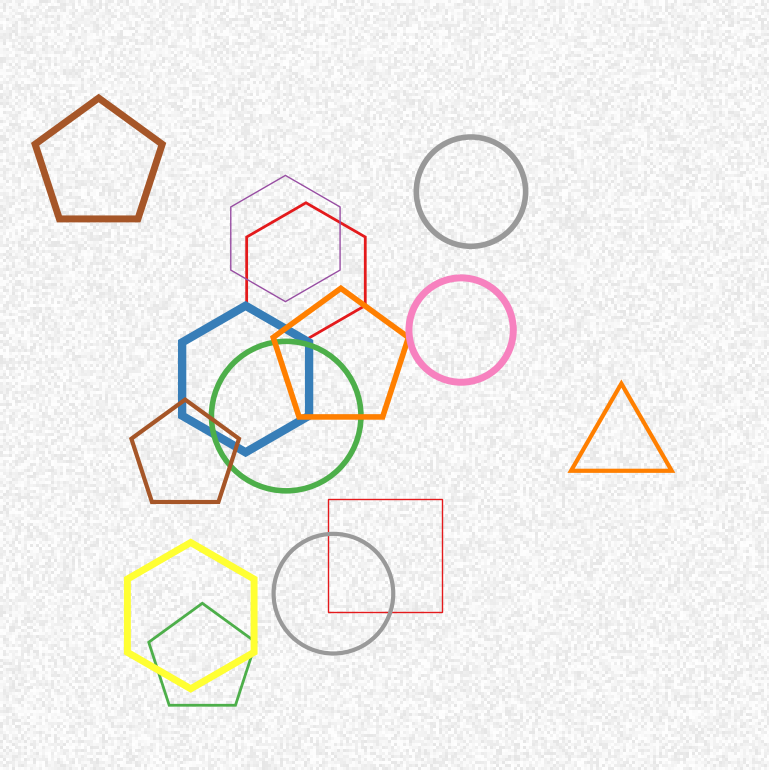[{"shape": "square", "thickness": 0.5, "radius": 0.37, "center": [0.5, 0.278]}, {"shape": "hexagon", "thickness": 1, "radius": 0.44, "center": [0.397, 0.648]}, {"shape": "hexagon", "thickness": 3, "radius": 0.48, "center": [0.319, 0.508]}, {"shape": "circle", "thickness": 2, "radius": 0.49, "center": [0.372, 0.46]}, {"shape": "pentagon", "thickness": 1, "radius": 0.37, "center": [0.263, 0.143]}, {"shape": "hexagon", "thickness": 0.5, "radius": 0.41, "center": [0.371, 0.69]}, {"shape": "pentagon", "thickness": 2, "radius": 0.46, "center": [0.443, 0.533]}, {"shape": "triangle", "thickness": 1.5, "radius": 0.38, "center": [0.807, 0.426]}, {"shape": "hexagon", "thickness": 2.5, "radius": 0.47, "center": [0.248, 0.2]}, {"shape": "pentagon", "thickness": 1.5, "radius": 0.37, "center": [0.24, 0.408]}, {"shape": "pentagon", "thickness": 2.5, "radius": 0.43, "center": [0.128, 0.786]}, {"shape": "circle", "thickness": 2.5, "radius": 0.34, "center": [0.599, 0.571]}, {"shape": "circle", "thickness": 2, "radius": 0.35, "center": [0.612, 0.751]}, {"shape": "circle", "thickness": 1.5, "radius": 0.39, "center": [0.433, 0.229]}]